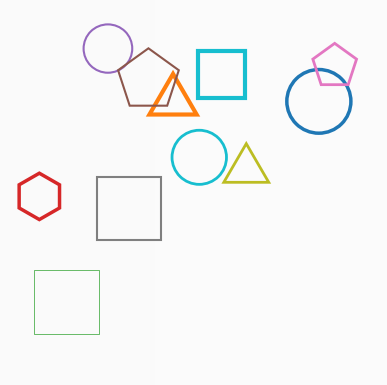[{"shape": "circle", "thickness": 2.5, "radius": 0.41, "center": [0.823, 0.737]}, {"shape": "triangle", "thickness": 3, "radius": 0.35, "center": [0.447, 0.738]}, {"shape": "square", "thickness": 0.5, "radius": 0.42, "center": [0.173, 0.215]}, {"shape": "hexagon", "thickness": 2.5, "radius": 0.3, "center": [0.102, 0.49]}, {"shape": "circle", "thickness": 1.5, "radius": 0.31, "center": [0.279, 0.874]}, {"shape": "pentagon", "thickness": 1.5, "radius": 0.41, "center": [0.383, 0.792]}, {"shape": "pentagon", "thickness": 2, "radius": 0.3, "center": [0.864, 0.828]}, {"shape": "square", "thickness": 1.5, "radius": 0.41, "center": [0.332, 0.459]}, {"shape": "triangle", "thickness": 2, "radius": 0.33, "center": [0.636, 0.56]}, {"shape": "square", "thickness": 3, "radius": 0.31, "center": [0.572, 0.807]}, {"shape": "circle", "thickness": 2, "radius": 0.35, "center": [0.514, 0.591]}]